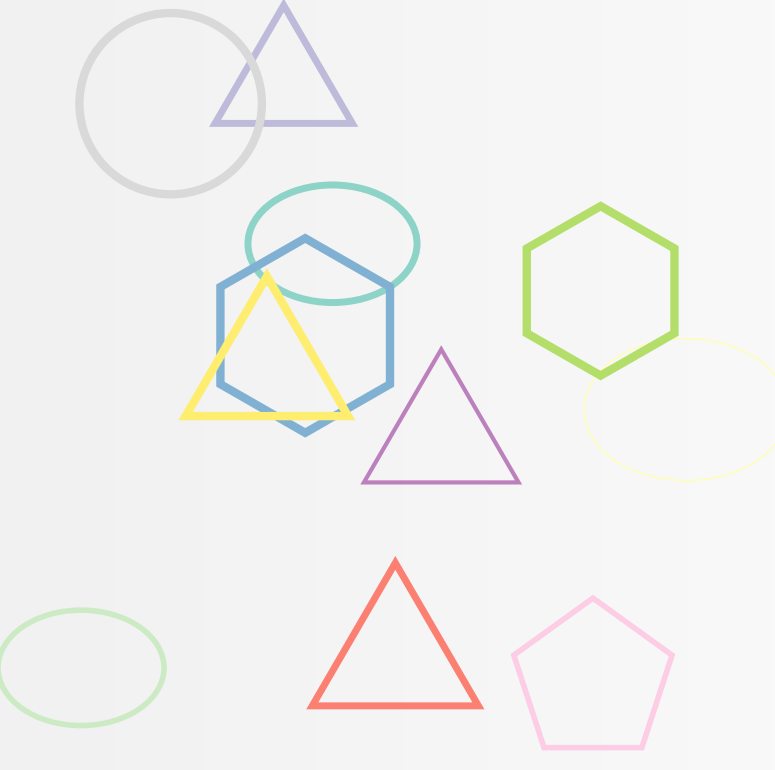[{"shape": "oval", "thickness": 2.5, "radius": 0.55, "center": [0.429, 0.683]}, {"shape": "oval", "thickness": 0.5, "radius": 0.66, "center": [0.885, 0.468]}, {"shape": "triangle", "thickness": 2.5, "radius": 0.51, "center": [0.366, 0.891]}, {"shape": "triangle", "thickness": 2.5, "radius": 0.62, "center": [0.51, 0.145]}, {"shape": "hexagon", "thickness": 3, "radius": 0.63, "center": [0.394, 0.564]}, {"shape": "hexagon", "thickness": 3, "radius": 0.55, "center": [0.775, 0.622]}, {"shape": "pentagon", "thickness": 2, "radius": 0.54, "center": [0.765, 0.116]}, {"shape": "circle", "thickness": 3, "radius": 0.59, "center": [0.22, 0.865]}, {"shape": "triangle", "thickness": 1.5, "radius": 0.58, "center": [0.569, 0.431]}, {"shape": "oval", "thickness": 2, "radius": 0.54, "center": [0.105, 0.133]}, {"shape": "triangle", "thickness": 3, "radius": 0.61, "center": [0.344, 0.52]}]